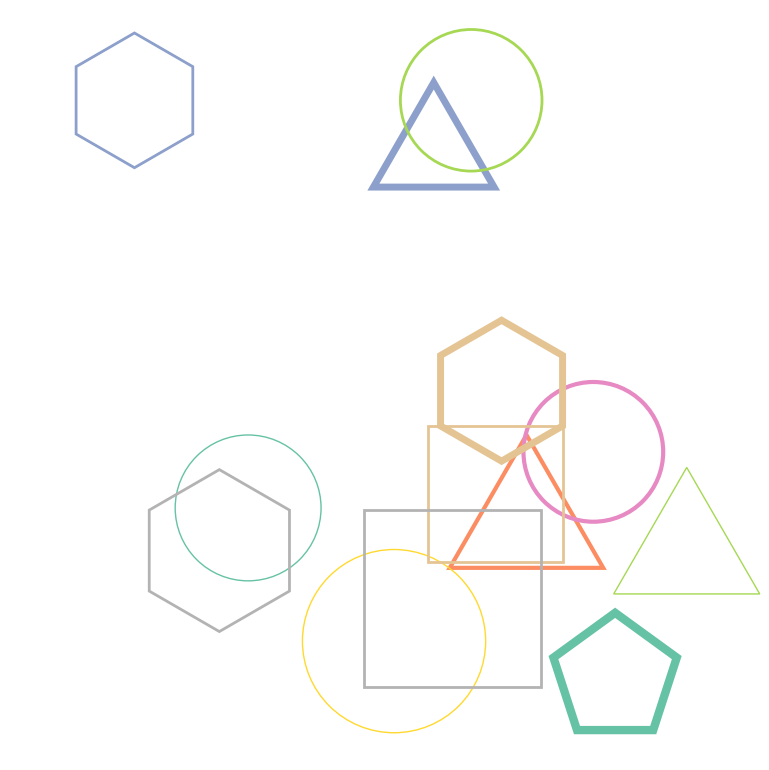[{"shape": "pentagon", "thickness": 3, "radius": 0.42, "center": [0.799, 0.12]}, {"shape": "circle", "thickness": 0.5, "radius": 0.47, "center": [0.322, 0.34]}, {"shape": "triangle", "thickness": 1.5, "radius": 0.58, "center": [0.684, 0.32]}, {"shape": "triangle", "thickness": 2.5, "radius": 0.45, "center": [0.563, 0.802]}, {"shape": "hexagon", "thickness": 1, "radius": 0.44, "center": [0.175, 0.87]}, {"shape": "circle", "thickness": 1.5, "radius": 0.45, "center": [0.771, 0.413]}, {"shape": "circle", "thickness": 1, "radius": 0.46, "center": [0.612, 0.87]}, {"shape": "triangle", "thickness": 0.5, "radius": 0.55, "center": [0.892, 0.283]}, {"shape": "circle", "thickness": 0.5, "radius": 0.59, "center": [0.512, 0.167]}, {"shape": "hexagon", "thickness": 2.5, "radius": 0.46, "center": [0.651, 0.493]}, {"shape": "square", "thickness": 1, "radius": 0.44, "center": [0.643, 0.358]}, {"shape": "square", "thickness": 1, "radius": 0.57, "center": [0.587, 0.223]}, {"shape": "hexagon", "thickness": 1, "radius": 0.53, "center": [0.285, 0.285]}]